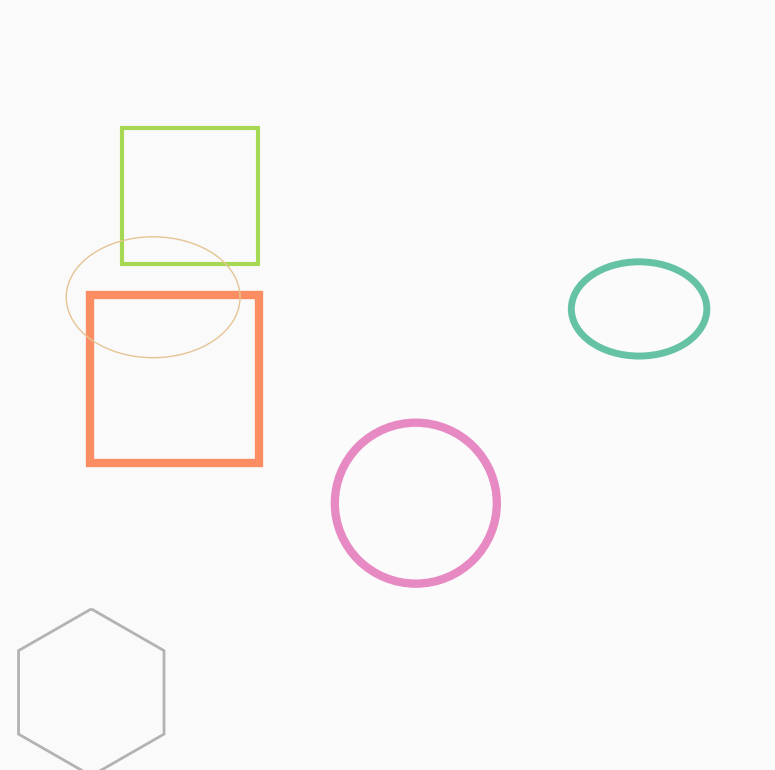[{"shape": "oval", "thickness": 2.5, "radius": 0.44, "center": [0.825, 0.599]}, {"shape": "square", "thickness": 3, "radius": 0.54, "center": [0.225, 0.508]}, {"shape": "circle", "thickness": 3, "radius": 0.52, "center": [0.537, 0.347]}, {"shape": "square", "thickness": 1.5, "radius": 0.44, "center": [0.245, 0.745]}, {"shape": "oval", "thickness": 0.5, "radius": 0.56, "center": [0.198, 0.614]}, {"shape": "hexagon", "thickness": 1, "radius": 0.54, "center": [0.118, 0.101]}]